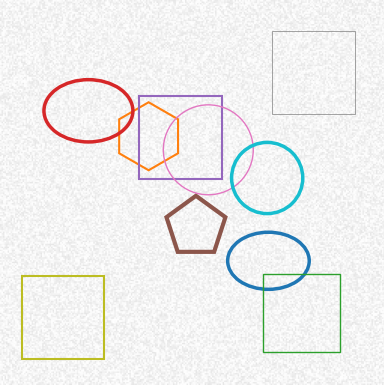[{"shape": "oval", "thickness": 2.5, "radius": 0.53, "center": [0.697, 0.323]}, {"shape": "hexagon", "thickness": 1.5, "radius": 0.44, "center": [0.386, 0.646]}, {"shape": "square", "thickness": 1, "radius": 0.5, "center": [0.783, 0.187]}, {"shape": "oval", "thickness": 2.5, "radius": 0.58, "center": [0.23, 0.712]}, {"shape": "square", "thickness": 1.5, "radius": 0.54, "center": [0.469, 0.643]}, {"shape": "pentagon", "thickness": 3, "radius": 0.4, "center": [0.509, 0.411]}, {"shape": "circle", "thickness": 1, "radius": 0.58, "center": [0.541, 0.611]}, {"shape": "square", "thickness": 0.5, "radius": 0.54, "center": [0.815, 0.811]}, {"shape": "square", "thickness": 1.5, "radius": 0.54, "center": [0.164, 0.176]}, {"shape": "circle", "thickness": 2.5, "radius": 0.46, "center": [0.694, 0.538]}]